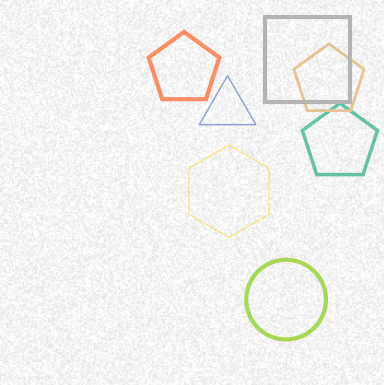[{"shape": "pentagon", "thickness": 2.5, "radius": 0.51, "center": [0.883, 0.629]}, {"shape": "pentagon", "thickness": 3, "radius": 0.48, "center": [0.478, 0.821]}, {"shape": "triangle", "thickness": 1, "radius": 0.42, "center": [0.591, 0.719]}, {"shape": "circle", "thickness": 3, "radius": 0.52, "center": [0.743, 0.222]}, {"shape": "hexagon", "thickness": 0.5, "radius": 0.6, "center": [0.595, 0.503]}, {"shape": "pentagon", "thickness": 2, "radius": 0.48, "center": [0.855, 0.79]}, {"shape": "square", "thickness": 3, "radius": 0.55, "center": [0.798, 0.846]}]